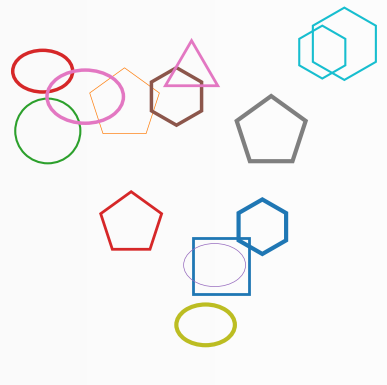[{"shape": "square", "thickness": 2, "radius": 0.36, "center": [0.57, 0.308]}, {"shape": "hexagon", "thickness": 3, "radius": 0.35, "center": [0.677, 0.411]}, {"shape": "pentagon", "thickness": 0.5, "radius": 0.47, "center": [0.321, 0.729]}, {"shape": "circle", "thickness": 1.5, "radius": 0.42, "center": [0.123, 0.66]}, {"shape": "pentagon", "thickness": 2, "radius": 0.41, "center": [0.338, 0.419]}, {"shape": "oval", "thickness": 2.5, "radius": 0.39, "center": [0.11, 0.815]}, {"shape": "oval", "thickness": 0.5, "radius": 0.4, "center": [0.554, 0.312]}, {"shape": "hexagon", "thickness": 2.5, "radius": 0.37, "center": [0.455, 0.75]}, {"shape": "oval", "thickness": 2.5, "radius": 0.49, "center": [0.22, 0.749]}, {"shape": "triangle", "thickness": 2, "radius": 0.39, "center": [0.494, 0.816]}, {"shape": "pentagon", "thickness": 3, "radius": 0.47, "center": [0.7, 0.657]}, {"shape": "oval", "thickness": 3, "radius": 0.38, "center": [0.531, 0.156]}, {"shape": "hexagon", "thickness": 1.5, "radius": 0.47, "center": [0.889, 0.886]}, {"shape": "hexagon", "thickness": 1.5, "radius": 0.34, "center": [0.832, 0.865]}]